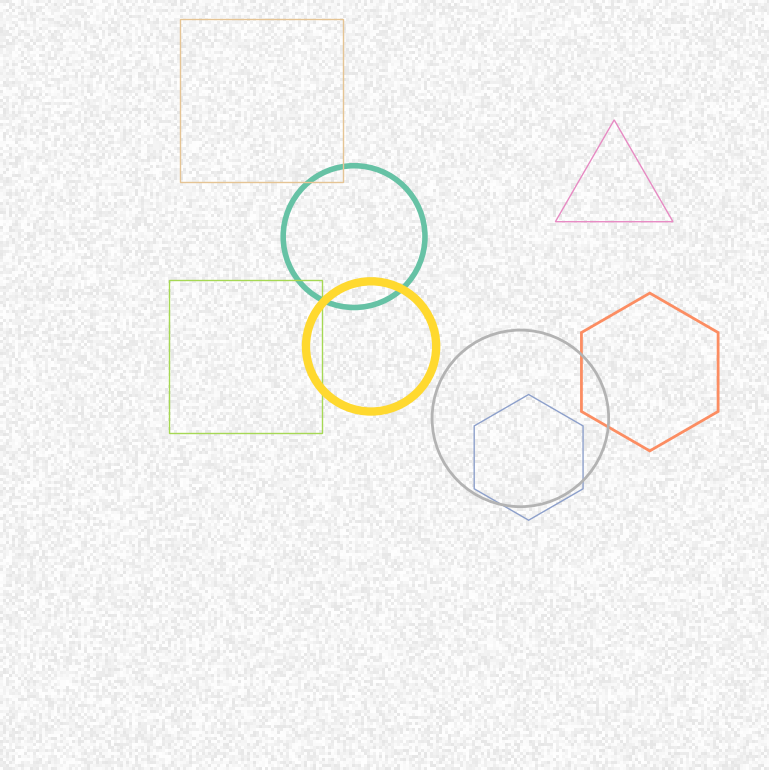[{"shape": "circle", "thickness": 2, "radius": 0.46, "center": [0.46, 0.693]}, {"shape": "hexagon", "thickness": 1, "radius": 0.51, "center": [0.844, 0.517]}, {"shape": "hexagon", "thickness": 0.5, "radius": 0.41, "center": [0.687, 0.406]}, {"shape": "triangle", "thickness": 0.5, "radius": 0.44, "center": [0.798, 0.756]}, {"shape": "square", "thickness": 0.5, "radius": 0.5, "center": [0.319, 0.538]}, {"shape": "circle", "thickness": 3, "radius": 0.42, "center": [0.482, 0.55]}, {"shape": "square", "thickness": 0.5, "radius": 0.53, "center": [0.339, 0.87]}, {"shape": "circle", "thickness": 1, "radius": 0.57, "center": [0.676, 0.457]}]